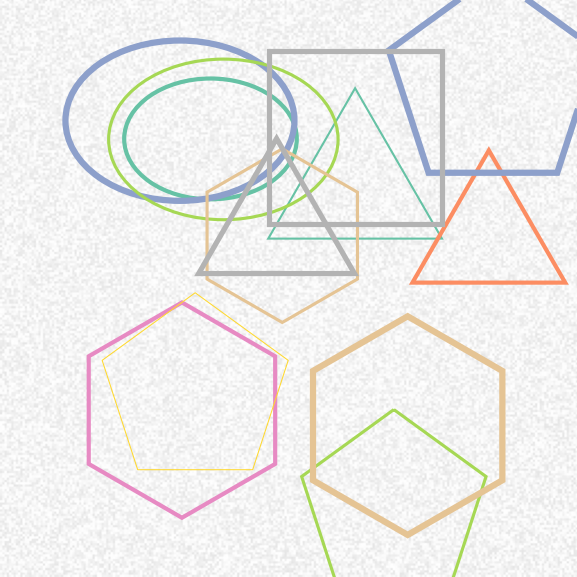[{"shape": "triangle", "thickness": 1, "radius": 0.87, "center": [0.615, 0.673]}, {"shape": "oval", "thickness": 2, "radius": 0.75, "center": [0.364, 0.759]}, {"shape": "triangle", "thickness": 2, "radius": 0.76, "center": [0.846, 0.586]}, {"shape": "oval", "thickness": 3, "radius": 0.99, "center": [0.312, 0.79]}, {"shape": "pentagon", "thickness": 3, "radius": 0.95, "center": [0.854, 0.853]}, {"shape": "hexagon", "thickness": 2, "radius": 0.93, "center": [0.315, 0.289]}, {"shape": "pentagon", "thickness": 1.5, "radius": 0.84, "center": [0.682, 0.122]}, {"shape": "oval", "thickness": 1.5, "radius": 0.99, "center": [0.387, 0.758]}, {"shape": "pentagon", "thickness": 0.5, "radius": 0.85, "center": [0.338, 0.323]}, {"shape": "hexagon", "thickness": 3, "radius": 0.95, "center": [0.706, 0.262]}, {"shape": "hexagon", "thickness": 1.5, "radius": 0.75, "center": [0.489, 0.591]}, {"shape": "triangle", "thickness": 2.5, "radius": 0.78, "center": [0.479, 0.603]}, {"shape": "square", "thickness": 2.5, "radius": 0.75, "center": [0.615, 0.762]}]